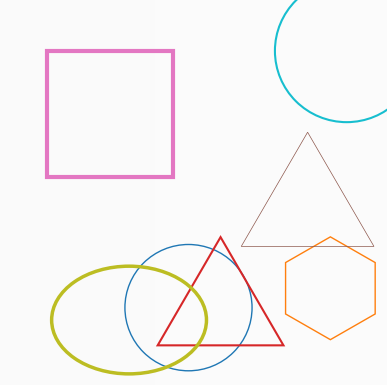[{"shape": "circle", "thickness": 1, "radius": 0.82, "center": [0.486, 0.201]}, {"shape": "hexagon", "thickness": 1, "radius": 0.67, "center": [0.853, 0.251]}, {"shape": "triangle", "thickness": 1.5, "radius": 0.94, "center": [0.569, 0.197]}, {"shape": "triangle", "thickness": 0.5, "radius": 0.99, "center": [0.794, 0.459]}, {"shape": "square", "thickness": 3, "radius": 0.81, "center": [0.284, 0.704]}, {"shape": "oval", "thickness": 2.5, "radius": 1.0, "center": [0.333, 0.169]}, {"shape": "circle", "thickness": 1.5, "radius": 0.93, "center": [0.895, 0.868]}]